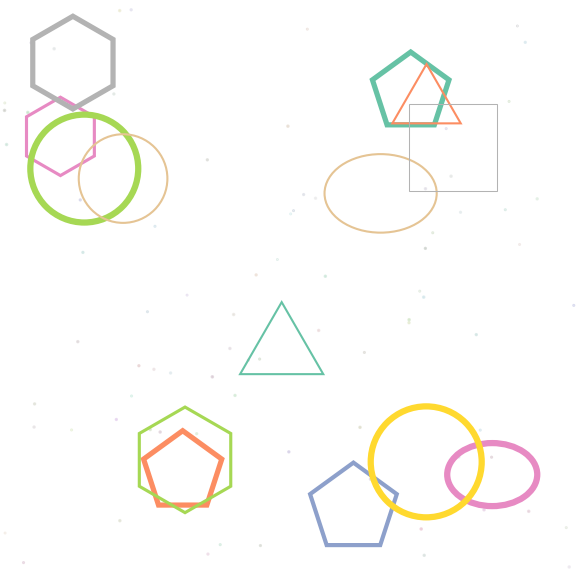[{"shape": "triangle", "thickness": 1, "radius": 0.42, "center": [0.488, 0.393]}, {"shape": "pentagon", "thickness": 2.5, "radius": 0.35, "center": [0.711, 0.839]}, {"shape": "pentagon", "thickness": 2.5, "radius": 0.36, "center": [0.316, 0.182]}, {"shape": "triangle", "thickness": 1, "radius": 0.34, "center": [0.739, 0.82]}, {"shape": "pentagon", "thickness": 2, "radius": 0.39, "center": [0.612, 0.119]}, {"shape": "oval", "thickness": 3, "radius": 0.39, "center": [0.852, 0.177]}, {"shape": "hexagon", "thickness": 1.5, "radius": 0.34, "center": [0.105, 0.763]}, {"shape": "hexagon", "thickness": 1.5, "radius": 0.46, "center": [0.32, 0.203]}, {"shape": "circle", "thickness": 3, "radius": 0.47, "center": [0.146, 0.707]}, {"shape": "circle", "thickness": 3, "radius": 0.48, "center": [0.738, 0.199]}, {"shape": "oval", "thickness": 1, "radius": 0.49, "center": [0.659, 0.664]}, {"shape": "circle", "thickness": 1, "radius": 0.38, "center": [0.213, 0.69]}, {"shape": "square", "thickness": 0.5, "radius": 0.38, "center": [0.785, 0.744]}, {"shape": "hexagon", "thickness": 2.5, "radius": 0.4, "center": [0.126, 0.891]}]